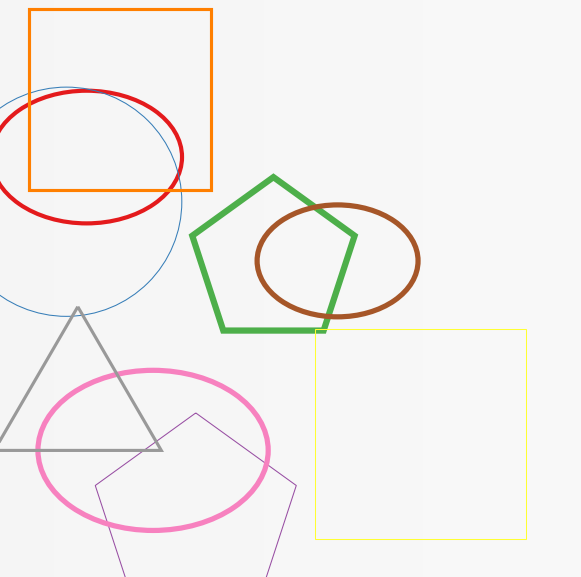[{"shape": "oval", "thickness": 2, "radius": 0.82, "center": [0.149, 0.727]}, {"shape": "circle", "thickness": 0.5, "radius": 0.99, "center": [0.114, 0.65]}, {"shape": "pentagon", "thickness": 3, "radius": 0.73, "center": [0.47, 0.546]}, {"shape": "pentagon", "thickness": 0.5, "radius": 0.91, "center": [0.337, 0.102]}, {"shape": "square", "thickness": 1.5, "radius": 0.78, "center": [0.206, 0.827]}, {"shape": "square", "thickness": 0.5, "radius": 0.91, "center": [0.723, 0.248]}, {"shape": "oval", "thickness": 2.5, "radius": 0.69, "center": [0.581, 0.547]}, {"shape": "oval", "thickness": 2.5, "radius": 0.99, "center": [0.263, 0.219]}, {"shape": "triangle", "thickness": 1.5, "radius": 0.83, "center": [0.134, 0.302]}]